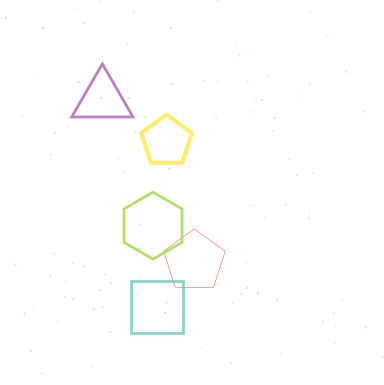[{"shape": "square", "thickness": 2, "radius": 0.34, "center": [0.409, 0.202]}, {"shape": "pentagon", "thickness": 0.5, "radius": 0.42, "center": [0.505, 0.321]}, {"shape": "hexagon", "thickness": 2, "radius": 0.43, "center": [0.397, 0.414]}, {"shape": "triangle", "thickness": 2, "radius": 0.46, "center": [0.266, 0.742]}, {"shape": "pentagon", "thickness": 3, "radius": 0.35, "center": [0.433, 0.633]}]